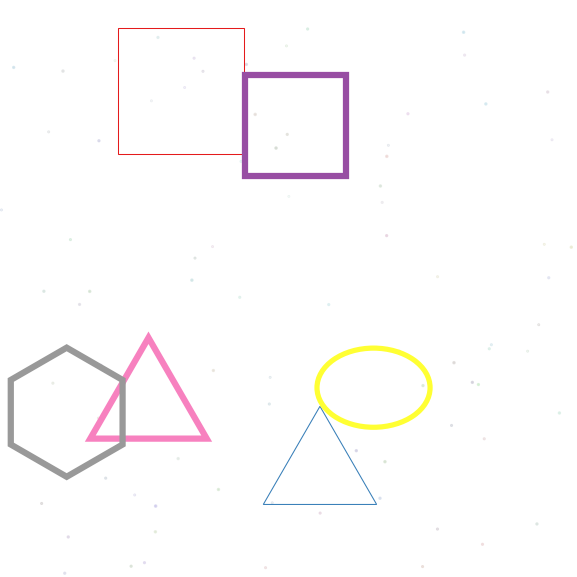[{"shape": "square", "thickness": 0.5, "radius": 0.55, "center": [0.314, 0.842]}, {"shape": "triangle", "thickness": 0.5, "radius": 0.57, "center": [0.554, 0.182]}, {"shape": "square", "thickness": 3, "radius": 0.44, "center": [0.511, 0.781]}, {"shape": "oval", "thickness": 2.5, "radius": 0.49, "center": [0.647, 0.328]}, {"shape": "triangle", "thickness": 3, "radius": 0.58, "center": [0.257, 0.298]}, {"shape": "hexagon", "thickness": 3, "radius": 0.56, "center": [0.115, 0.285]}]